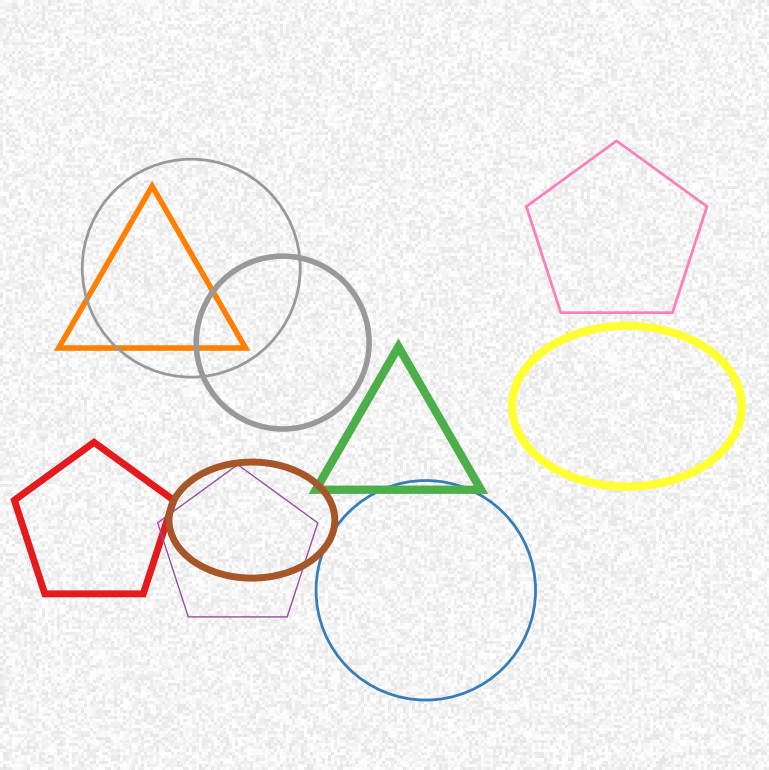[{"shape": "pentagon", "thickness": 2.5, "radius": 0.54, "center": [0.122, 0.317]}, {"shape": "circle", "thickness": 1, "radius": 0.71, "center": [0.553, 0.233]}, {"shape": "triangle", "thickness": 3, "radius": 0.62, "center": [0.517, 0.426]}, {"shape": "pentagon", "thickness": 0.5, "radius": 0.55, "center": [0.309, 0.287]}, {"shape": "triangle", "thickness": 2, "radius": 0.7, "center": [0.198, 0.618]}, {"shape": "oval", "thickness": 3, "radius": 0.75, "center": [0.814, 0.472]}, {"shape": "oval", "thickness": 2.5, "radius": 0.54, "center": [0.327, 0.325]}, {"shape": "pentagon", "thickness": 1, "radius": 0.62, "center": [0.801, 0.694]}, {"shape": "circle", "thickness": 2, "radius": 0.56, "center": [0.367, 0.555]}, {"shape": "circle", "thickness": 1, "radius": 0.71, "center": [0.248, 0.652]}]